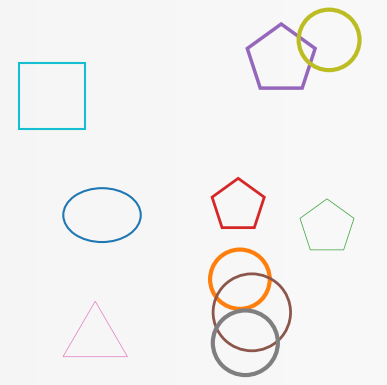[{"shape": "oval", "thickness": 1.5, "radius": 0.5, "center": [0.263, 0.441]}, {"shape": "circle", "thickness": 3, "radius": 0.38, "center": [0.619, 0.275]}, {"shape": "pentagon", "thickness": 0.5, "radius": 0.37, "center": [0.844, 0.41]}, {"shape": "pentagon", "thickness": 2, "radius": 0.35, "center": [0.615, 0.466]}, {"shape": "pentagon", "thickness": 2.5, "radius": 0.46, "center": [0.726, 0.846]}, {"shape": "circle", "thickness": 2, "radius": 0.5, "center": [0.65, 0.189]}, {"shape": "triangle", "thickness": 0.5, "radius": 0.48, "center": [0.246, 0.121]}, {"shape": "circle", "thickness": 3, "radius": 0.42, "center": [0.633, 0.11]}, {"shape": "circle", "thickness": 3, "radius": 0.39, "center": [0.849, 0.896]}, {"shape": "square", "thickness": 1.5, "radius": 0.43, "center": [0.135, 0.752]}]